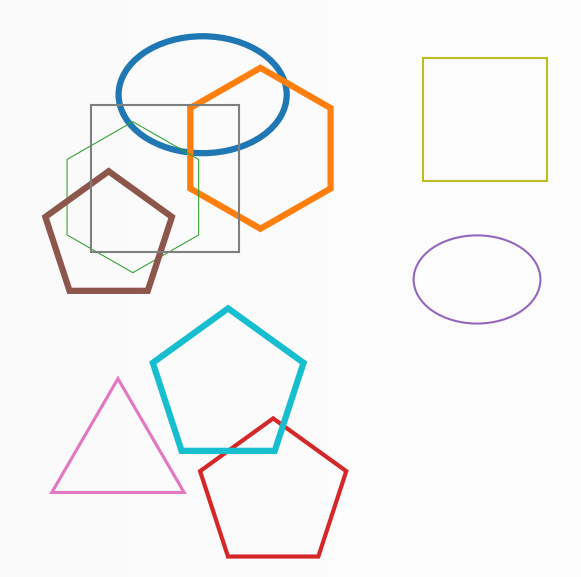[{"shape": "oval", "thickness": 3, "radius": 0.72, "center": [0.349, 0.835]}, {"shape": "hexagon", "thickness": 3, "radius": 0.7, "center": [0.448, 0.742]}, {"shape": "hexagon", "thickness": 0.5, "radius": 0.65, "center": [0.229, 0.658]}, {"shape": "pentagon", "thickness": 2, "radius": 0.66, "center": [0.47, 0.142]}, {"shape": "oval", "thickness": 1, "radius": 0.55, "center": [0.821, 0.515]}, {"shape": "pentagon", "thickness": 3, "radius": 0.57, "center": [0.187, 0.588]}, {"shape": "triangle", "thickness": 1.5, "radius": 0.66, "center": [0.203, 0.212]}, {"shape": "square", "thickness": 1, "radius": 0.64, "center": [0.284, 0.69]}, {"shape": "square", "thickness": 1, "radius": 0.53, "center": [0.834, 0.792]}, {"shape": "pentagon", "thickness": 3, "radius": 0.68, "center": [0.393, 0.329]}]